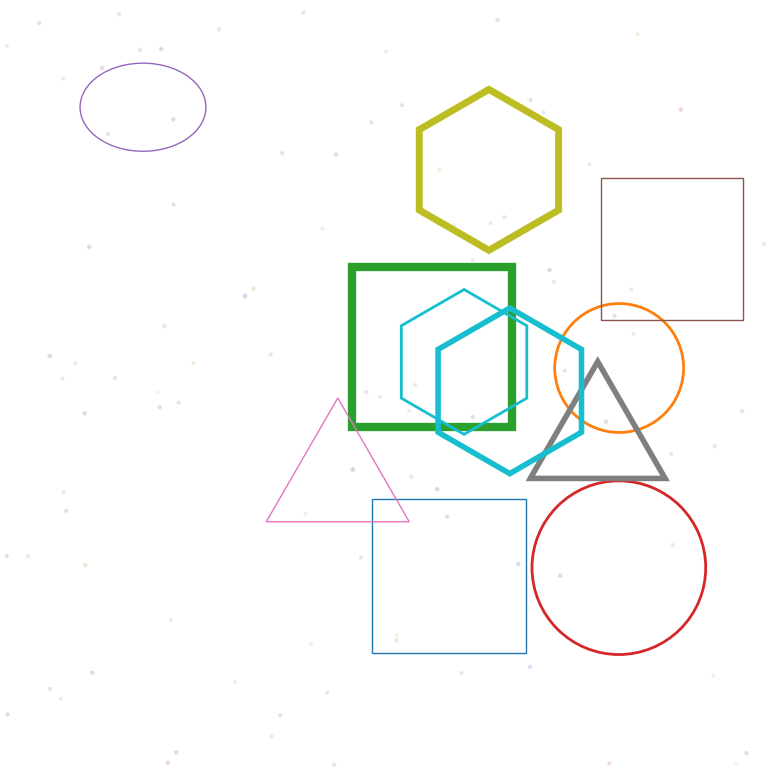[{"shape": "square", "thickness": 0.5, "radius": 0.5, "center": [0.583, 0.252]}, {"shape": "circle", "thickness": 1, "radius": 0.42, "center": [0.804, 0.522]}, {"shape": "square", "thickness": 3, "radius": 0.52, "center": [0.561, 0.55]}, {"shape": "circle", "thickness": 1, "radius": 0.56, "center": [0.804, 0.263]}, {"shape": "oval", "thickness": 0.5, "radius": 0.41, "center": [0.186, 0.861]}, {"shape": "square", "thickness": 0.5, "radius": 0.46, "center": [0.873, 0.677]}, {"shape": "triangle", "thickness": 0.5, "radius": 0.54, "center": [0.439, 0.376]}, {"shape": "triangle", "thickness": 2, "radius": 0.51, "center": [0.776, 0.429]}, {"shape": "hexagon", "thickness": 2.5, "radius": 0.52, "center": [0.635, 0.779]}, {"shape": "hexagon", "thickness": 2, "radius": 0.54, "center": [0.662, 0.492]}, {"shape": "hexagon", "thickness": 1, "radius": 0.47, "center": [0.603, 0.53]}]